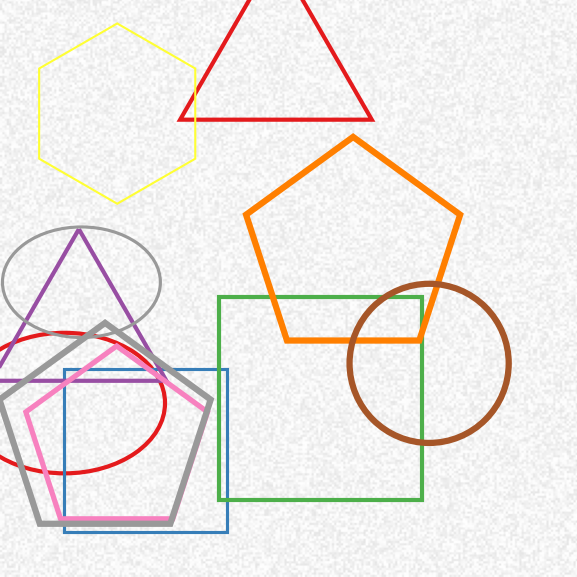[{"shape": "triangle", "thickness": 2, "radius": 0.96, "center": [0.478, 0.888]}, {"shape": "oval", "thickness": 2, "radius": 0.87, "center": [0.112, 0.301]}, {"shape": "square", "thickness": 1.5, "radius": 0.71, "center": [0.252, 0.219]}, {"shape": "square", "thickness": 2, "radius": 0.88, "center": [0.556, 0.308]}, {"shape": "triangle", "thickness": 2, "radius": 0.88, "center": [0.137, 0.427]}, {"shape": "pentagon", "thickness": 3, "radius": 0.97, "center": [0.611, 0.567]}, {"shape": "hexagon", "thickness": 1, "radius": 0.78, "center": [0.203, 0.802]}, {"shape": "circle", "thickness": 3, "radius": 0.69, "center": [0.743, 0.37]}, {"shape": "pentagon", "thickness": 2.5, "radius": 0.83, "center": [0.202, 0.235]}, {"shape": "pentagon", "thickness": 3, "radius": 0.96, "center": [0.182, 0.248]}, {"shape": "oval", "thickness": 1.5, "radius": 0.68, "center": [0.141, 0.51]}]